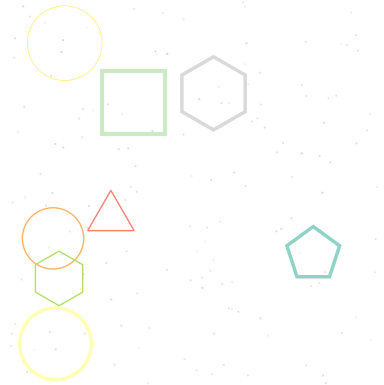[{"shape": "pentagon", "thickness": 2.5, "radius": 0.36, "center": [0.814, 0.339]}, {"shape": "circle", "thickness": 2.5, "radius": 0.46, "center": [0.144, 0.107]}, {"shape": "triangle", "thickness": 1, "radius": 0.35, "center": [0.288, 0.436]}, {"shape": "circle", "thickness": 1, "radius": 0.4, "center": [0.138, 0.381]}, {"shape": "hexagon", "thickness": 1, "radius": 0.35, "center": [0.153, 0.277]}, {"shape": "hexagon", "thickness": 2.5, "radius": 0.47, "center": [0.555, 0.758]}, {"shape": "square", "thickness": 3, "radius": 0.41, "center": [0.346, 0.733]}, {"shape": "circle", "thickness": 0.5, "radius": 0.49, "center": [0.168, 0.888]}]